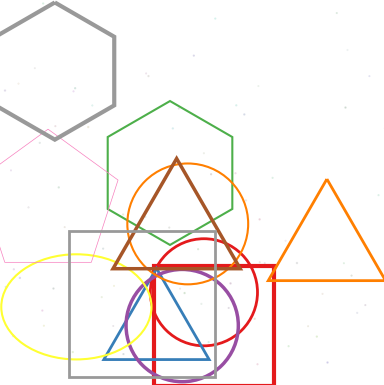[{"shape": "square", "thickness": 3, "radius": 0.78, "center": [0.556, 0.153]}, {"shape": "circle", "thickness": 2, "radius": 0.7, "center": [0.53, 0.241]}, {"shape": "triangle", "thickness": 2, "radius": 0.79, "center": [0.406, 0.145]}, {"shape": "hexagon", "thickness": 1.5, "radius": 0.93, "center": [0.442, 0.551]}, {"shape": "circle", "thickness": 2.5, "radius": 0.73, "center": [0.473, 0.154]}, {"shape": "circle", "thickness": 1.5, "radius": 0.78, "center": [0.488, 0.418]}, {"shape": "triangle", "thickness": 2, "radius": 0.88, "center": [0.849, 0.359]}, {"shape": "oval", "thickness": 1.5, "radius": 0.98, "center": [0.198, 0.203]}, {"shape": "triangle", "thickness": 2.5, "radius": 0.95, "center": [0.459, 0.397]}, {"shape": "pentagon", "thickness": 0.5, "radius": 0.96, "center": [0.125, 0.473]}, {"shape": "square", "thickness": 2, "radius": 0.95, "center": [0.37, 0.211]}, {"shape": "hexagon", "thickness": 3, "radius": 0.89, "center": [0.142, 0.815]}]